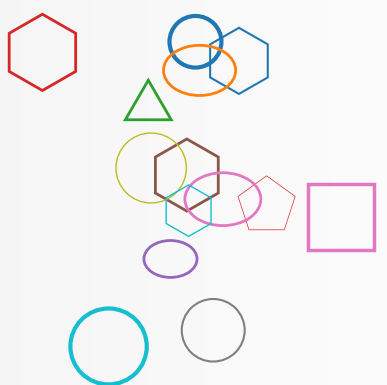[{"shape": "circle", "thickness": 3, "radius": 0.34, "center": [0.504, 0.892]}, {"shape": "hexagon", "thickness": 1.5, "radius": 0.43, "center": [0.617, 0.842]}, {"shape": "oval", "thickness": 2, "radius": 0.47, "center": [0.515, 0.817]}, {"shape": "triangle", "thickness": 2, "radius": 0.34, "center": [0.383, 0.723]}, {"shape": "hexagon", "thickness": 2, "radius": 0.5, "center": [0.109, 0.864]}, {"shape": "pentagon", "thickness": 0.5, "radius": 0.39, "center": [0.688, 0.466]}, {"shape": "oval", "thickness": 2, "radius": 0.34, "center": [0.44, 0.327]}, {"shape": "hexagon", "thickness": 2, "radius": 0.47, "center": [0.482, 0.545]}, {"shape": "oval", "thickness": 2, "radius": 0.49, "center": [0.575, 0.483]}, {"shape": "square", "thickness": 2.5, "radius": 0.43, "center": [0.88, 0.436]}, {"shape": "circle", "thickness": 1.5, "radius": 0.41, "center": [0.55, 0.142]}, {"shape": "circle", "thickness": 1, "radius": 0.45, "center": [0.39, 0.564]}, {"shape": "hexagon", "thickness": 1, "radius": 0.33, "center": [0.487, 0.453]}, {"shape": "circle", "thickness": 3, "radius": 0.49, "center": [0.28, 0.1]}]